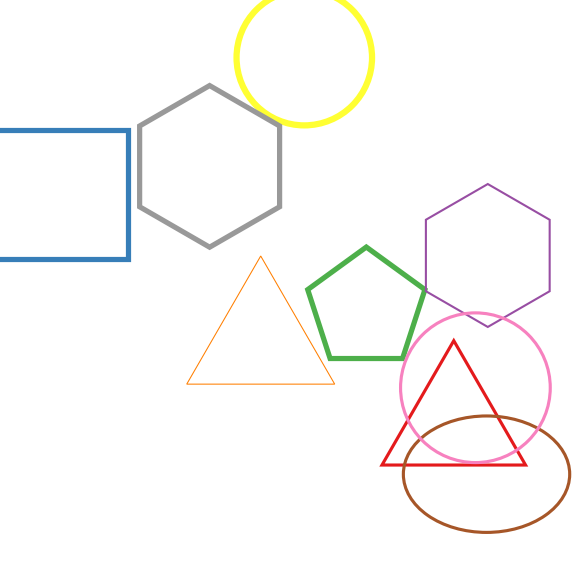[{"shape": "triangle", "thickness": 1.5, "radius": 0.72, "center": [0.786, 0.266]}, {"shape": "square", "thickness": 2.5, "radius": 0.56, "center": [0.11, 0.662]}, {"shape": "pentagon", "thickness": 2.5, "radius": 0.53, "center": [0.634, 0.465]}, {"shape": "hexagon", "thickness": 1, "radius": 0.62, "center": [0.845, 0.557]}, {"shape": "triangle", "thickness": 0.5, "radius": 0.74, "center": [0.451, 0.408]}, {"shape": "circle", "thickness": 3, "radius": 0.59, "center": [0.527, 0.899]}, {"shape": "oval", "thickness": 1.5, "radius": 0.72, "center": [0.842, 0.178]}, {"shape": "circle", "thickness": 1.5, "radius": 0.65, "center": [0.823, 0.328]}, {"shape": "hexagon", "thickness": 2.5, "radius": 0.7, "center": [0.363, 0.711]}]